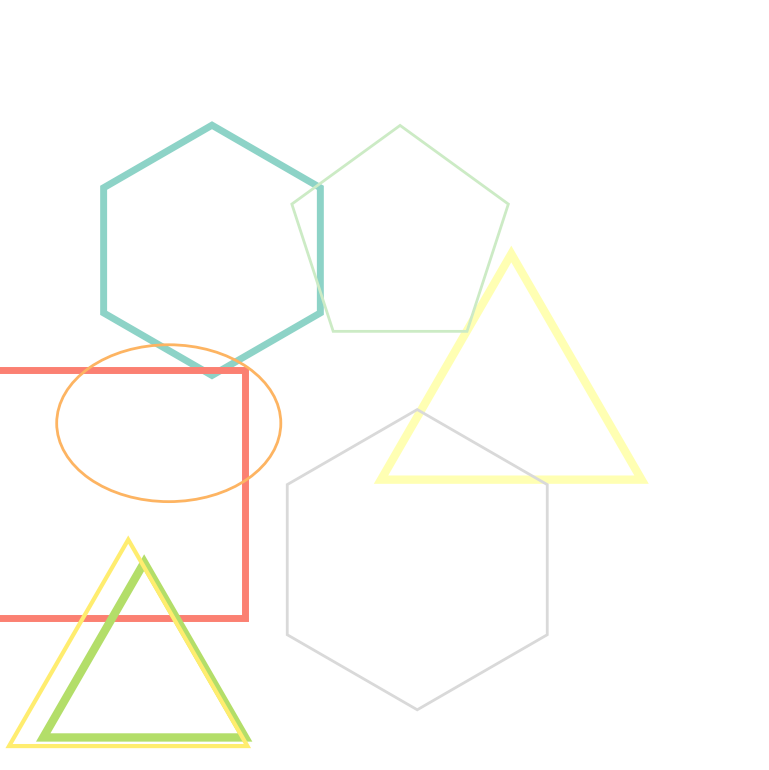[{"shape": "hexagon", "thickness": 2.5, "radius": 0.81, "center": [0.275, 0.675]}, {"shape": "triangle", "thickness": 3, "radius": 0.98, "center": [0.664, 0.475]}, {"shape": "square", "thickness": 2.5, "radius": 0.8, "center": [0.157, 0.358]}, {"shape": "oval", "thickness": 1, "radius": 0.73, "center": [0.219, 0.45]}, {"shape": "triangle", "thickness": 3, "radius": 0.76, "center": [0.187, 0.118]}, {"shape": "hexagon", "thickness": 1, "radius": 0.97, "center": [0.542, 0.273]}, {"shape": "pentagon", "thickness": 1, "radius": 0.74, "center": [0.52, 0.689]}, {"shape": "triangle", "thickness": 1.5, "radius": 0.89, "center": [0.167, 0.12]}]